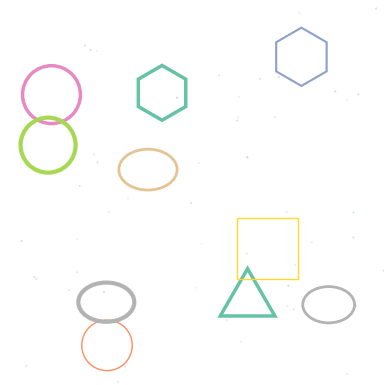[{"shape": "hexagon", "thickness": 2.5, "radius": 0.36, "center": [0.421, 0.759]}, {"shape": "triangle", "thickness": 2.5, "radius": 0.41, "center": [0.643, 0.22]}, {"shape": "circle", "thickness": 1, "radius": 0.33, "center": [0.278, 0.103]}, {"shape": "hexagon", "thickness": 1.5, "radius": 0.38, "center": [0.783, 0.852]}, {"shape": "circle", "thickness": 2.5, "radius": 0.38, "center": [0.134, 0.754]}, {"shape": "circle", "thickness": 3, "radius": 0.36, "center": [0.125, 0.623]}, {"shape": "square", "thickness": 1, "radius": 0.4, "center": [0.696, 0.355]}, {"shape": "oval", "thickness": 2, "radius": 0.38, "center": [0.384, 0.559]}, {"shape": "oval", "thickness": 2, "radius": 0.34, "center": [0.854, 0.208]}, {"shape": "oval", "thickness": 3, "radius": 0.36, "center": [0.276, 0.215]}]